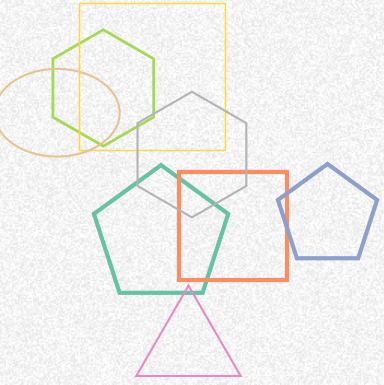[{"shape": "pentagon", "thickness": 3, "radius": 0.92, "center": [0.418, 0.388]}, {"shape": "square", "thickness": 3, "radius": 0.7, "center": [0.606, 0.414]}, {"shape": "pentagon", "thickness": 3, "radius": 0.68, "center": [0.851, 0.439]}, {"shape": "triangle", "thickness": 1.5, "radius": 0.78, "center": [0.49, 0.102]}, {"shape": "hexagon", "thickness": 2, "radius": 0.76, "center": [0.268, 0.772]}, {"shape": "square", "thickness": 1, "radius": 0.95, "center": [0.394, 0.802]}, {"shape": "oval", "thickness": 1.5, "radius": 0.81, "center": [0.148, 0.707]}, {"shape": "hexagon", "thickness": 1.5, "radius": 0.82, "center": [0.499, 0.599]}]